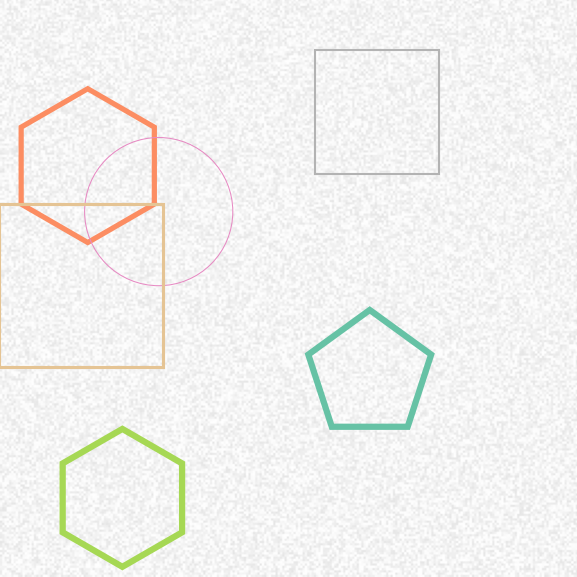[{"shape": "pentagon", "thickness": 3, "radius": 0.56, "center": [0.64, 0.351]}, {"shape": "hexagon", "thickness": 2.5, "radius": 0.67, "center": [0.152, 0.712]}, {"shape": "circle", "thickness": 0.5, "radius": 0.64, "center": [0.275, 0.633]}, {"shape": "hexagon", "thickness": 3, "radius": 0.6, "center": [0.212, 0.137]}, {"shape": "square", "thickness": 1.5, "radius": 0.71, "center": [0.14, 0.504]}, {"shape": "square", "thickness": 1, "radius": 0.54, "center": [0.652, 0.806]}]